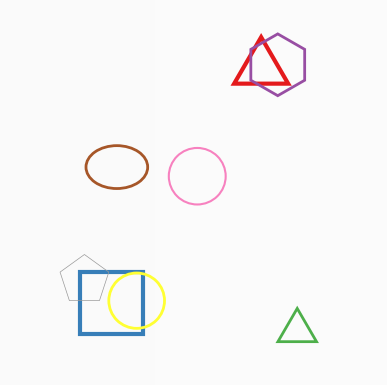[{"shape": "triangle", "thickness": 3, "radius": 0.4, "center": [0.674, 0.823]}, {"shape": "square", "thickness": 3, "radius": 0.41, "center": [0.288, 0.213]}, {"shape": "triangle", "thickness": 2, "radius": 0.29, "center": [0.767, 0.141]}, {"shape": "hexagon", "thickness": 2, "radius": 0.4, "center": [0.717, 0.832]}, {"shape": "circle", "thickness": 2, "radius": 0.36, "center": [0.353, 0.219]}, {"shape": "oval", "thickness": 2, "radius": 0.4, "center": [0.302, 0.566]}, {"shape": "circle", "thickness": 1.5, "radius": 0.37, "center": [0.509, 0.542]}, {"shape": "pentagon", "thickness": 0.5, "radius": 0.33, "center": [0.218, 0.273]}]